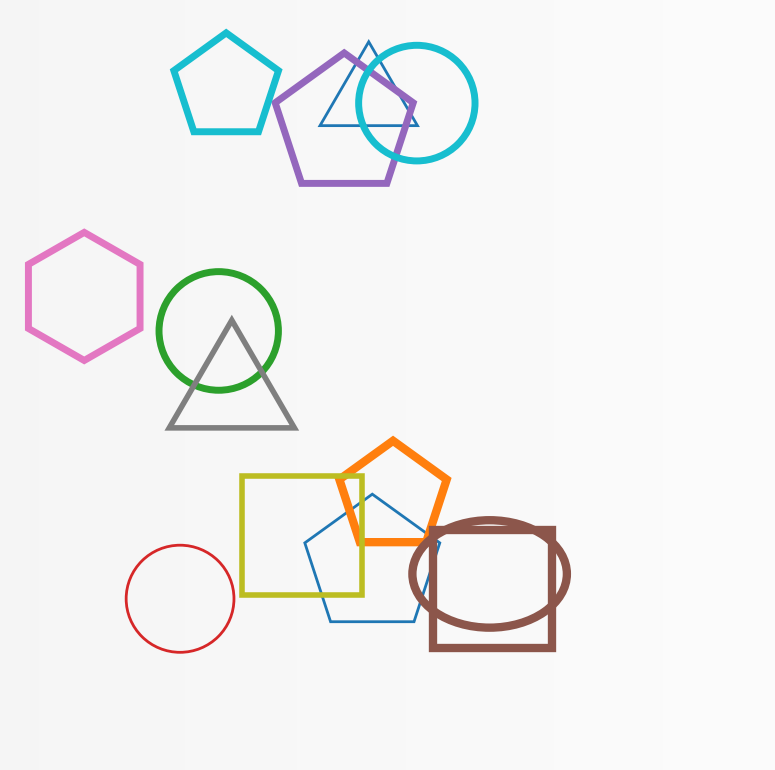[{"shape": "triangle", "thickness": 1, "radius": 0.36, "center": [0.476, 0.873]}, {"shape": "pentagon", "thickness": 1, "radius": 0.46, "center": [0.48, 0.267]}, {"shape": "pentagon", "thickness": 3, "radius": 0.36, "center": [0.507, 0.355]}, {"shape": "circle", "thickness": 2.5, "radius": 0.39, "center": [0.282, 0.57]}, {"shape": "circle", "thickness": 1, "radius": 0.35, "center": [0.232, 0.222]}, {"shape": "pentagon", "thickness": 2.5, "radius": 0.47, "center": [0.444, 0.838]}, {"shape": "oval", "thickness": 3, "radius": 0.5, "center": [0.632, 0.255]}, {"shape": "square", "thickness": 3, "radius": 0.38, "center": [0.636, 0.235]}, {"shape": "hexagon", "thickness": 2.5, "radius": 0.42, "center": [0.109, 0.615]}, {"shape": "triangle", "thickness": 2, "radius": 0.47, "center": [0.299, 0.491]}, {"shape": "square", "thickness": 2, "radius": 0.39, "center": [0.39, 0.305]}, {"shape": "pentagon", "thickness": 2.5, "radius": 0.35, "center": [0.292, 0.886]}, {"shape": "circle", "thickness": 2.5, "radius": 0.38, "center": [0.538, 0.866]}]